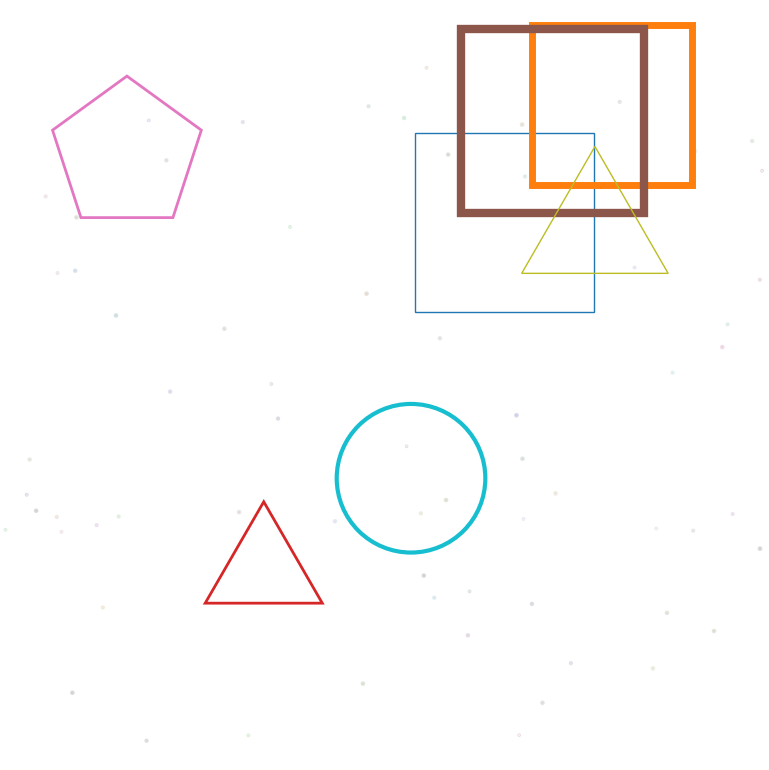[{"shape": "square", "thickness": 0.5, "radius": 0.58, "center": [0.655, 0.711]}, {"shape": "square", "thickness": 2.5, "radius": 0.52, "center": [0.794, 0.864]}, {"shape": "triangle", "thickness": 1, "radius": 0.44, "center": [0.343, 0.261]}, {"shape": "square", "thickness": 3, "radius": 0.59, "center": [0.718, 0.843]}, {"shape": "pentagon", "thickness": 1, "radius": 0.51, "center": [0.165, 0.8]}, {"shape": "triangle", "thickness": 0.5, "radius": 0.55, "center": [0.773, 0.7]}, {"shape": "circle", "thickness": 1.5, "radius": 0.48, "center": [0.534, 0.379]}]